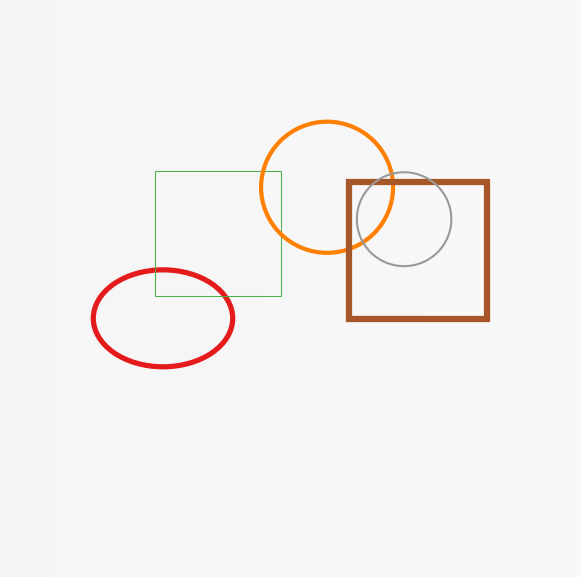[{"shape": "oval", "thickness": 2.5, "radius": 0.6, "center": [0.28, 0.448]}, {"shape": "square", "thickness": 0.5, "radius": 0.54, "center": [0.374, 0.594]}, {"shape": "circle", "thickness": 2, "radius": 0.57, "center": [0.563, 0.675]}, {"shape": "square", "thickness": 3, "radius": 0.59, "center": [0.719, 0.565]}, {"shape": "circle", "thickness": 1, "radius": 0.41, "center": [0.695, 0.62]}]